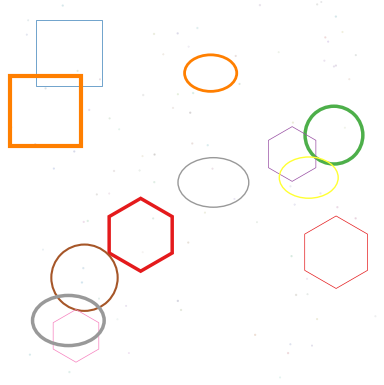[{"shape": "hexagon", "thickness": 0.5, "radius": 0.47, "center": [0.873, 0.345]}, {"shape": "hexagon", "thickness": 2.5, "radius": 0.47, "center": [0.365, 0.39]}, {"shape": "square", "thickness": 0.5, "radius": 0.43, "center": [0.18, 0.862]}, {"shape": "circle", "thickness": 2.5, "radius": 0.38, "center": [0.867, 0.649]}, {"shape": "hexagon", "thickness": 0.5, "radius": 0.36, "center": [0.759, 0.6]}, {"shape": "square", "thickness": 3, "radius": 0.46, "center": [0.118, 0.711]}, {"shape": "oval", "thickness": 2, "radius": 0.34, "center": [0.547, 0.81]}, {"shape": "oval", "thickness": 1, "radius": 0.38, "center": [0.802, 0.539]}, {"shape": "circle", "thickness": 1.5, "radius": 0.43, "center": [0.219, 0.279]}, {"shape": "hexagon", "thickness": 0.5, "radius": 0.34, "center": [0.197, 0.128]}, {"shape": "oval", "thickness": 2.5, "radius": 0.47, "center": [0.178, 0.168]}, {"shape": "oval", "thickness": 1, "radius": 0.46, "center": [0.554, 0.526]}]